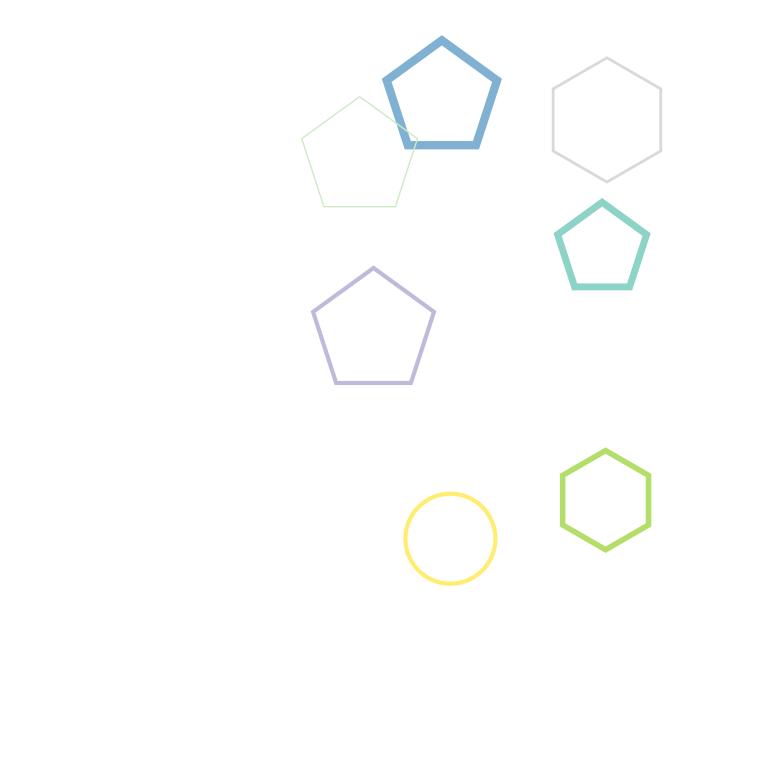[{"shape": "pentagon", "thickness": 2.5, "radius": 0.3, "center": [0.782, 0.677]}, {"shape": "pentagon", "thickness": 1.5, "radius": 0.41, "center": [0.485, 0.569]}, {"shape": "pentagon", "thickness": 3, "radius": 0.38, "center": [0.574, 0.872]}, {"shape": "hexagon", "thickness": 2, "radius": 0.32, "center": [0.786, 0.35]}, {"shape": "hexagon", "thickness": 1, "radius": 0.4, "center": [0.788, 0.844]}, {"shape": "pentagon", "thickness": 0.5, "radius": 0.4, "center": [0.467, 0.796]}, {"shape": "circle", "thickness": 1.5, "radius": 0.29, "center": [0.585, 0.3]}]